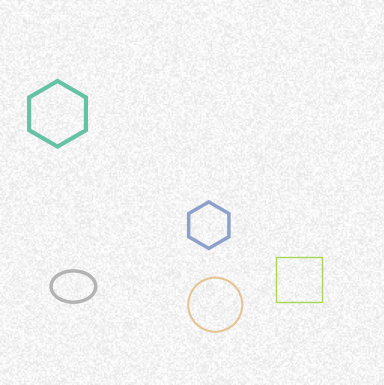[{"shape": "hexagon", "thickness": 3, "radius": 0.43, "center": [0.149, 0.704]}, {"shape": "hexagon", "thickness": 2.5, "radius": 0.3, "center": [0.542, 0.415]}, {"shape": "square", "thickness": 1, "radius": 0.3, "center": [0.776, 0.274]}, {"shape": "circle", "thickness": 1.5, "radius": 0.35, "center": [0.559, 0.209]}, {"shape": "oval", "thickness": 2.5, "radius": 0.29, "center": [0.191, 0.256]}]